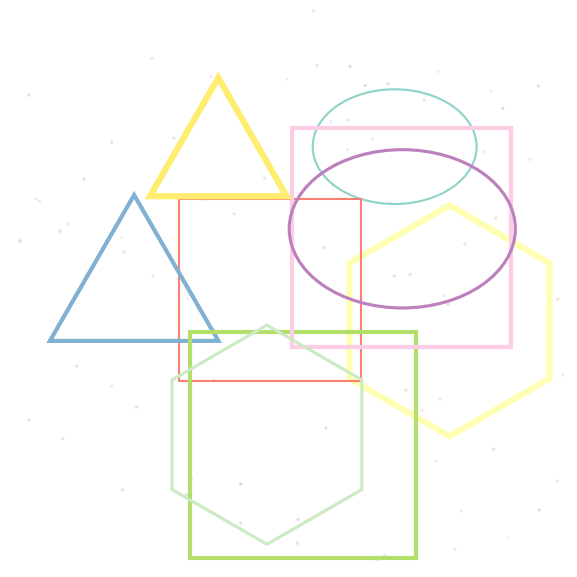[{"shape": "oval", "thickness": 1, "radius": 0.71, "center": [0.683, 0.745]}, {"shape": "hexagon", "thickness": 3, "radius": 1.0, "center": [0.778, 0.444]}, {"shape": "square", "thickness": 1, "radius": 0.79, "center": [0.468, 0.497]}, {"shape": "triangle", "thickness": 2, "radius": 0.84, "center": [0.232, 0.493]}, {"shape": "square", "thickness": 2, "radius": 0.98, "center": [0.524, 0.229]}, {"shape": "square", "thickness": 2, "radius": 0.95, "center": [0.696, 0.588]}, {"shape": "oval", "thickness": 1.5, "radius": 0.98, "center": [0.697, 0.603]}, {"shape": "hexagon", "thickness": 1.5, "radius": 0.95, "center": [0.462, 0.246]}, {"shape": "triangle", "thickness": 3, "radius": 0.68, "center": [0.378, 0.728]}]